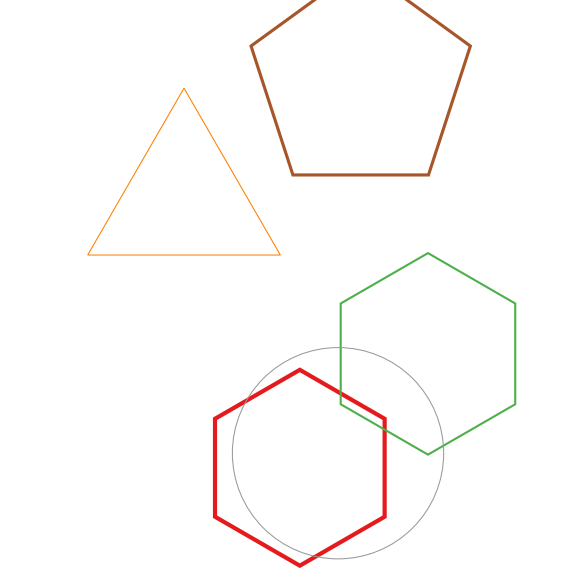[{"shape": "hexagon", "thickness": 2, "radius": 0.85, "center": [0.519, 0.189]}, {"shape": "hexagon", "thickness": 1, "radius": 0.87, "center": [0.741, 0.386]}, {"shape": "triangle", "thickness": 0.5, "radius": 0.96, "center": [0.319, 0.654]}, {"shape": "pentagon", "thickness": 1.5, "radius": 1.0, "center": [0.625, 0.858]}, {"shape": "circle", "thickness": 0.5, "radius": 0.91, "center": [0.585, 0.214]}]